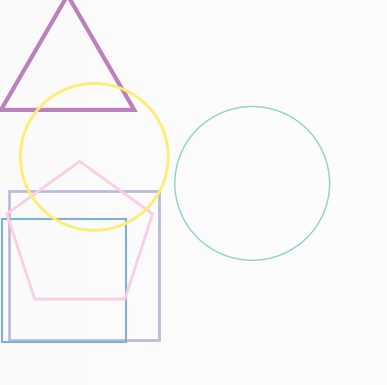[{"shape": "circle", "thickness": 1, "radius": 1.0, "center": [0.651, 0.524]}, {"shape": "square", "thickness": 2, "radius": 0.97, "center": [0.216, 0.31]}, {"shape": "square", "thickness": 1.5, "radius": 0.8, "center": [0.166, 0.272]}, {"shape": "pentagon", "thickness": 2, "radius": 0.99, "center": [0.206, 0.383]}, {"shape": "triangle", "thickness": 3, "radius": 0.99, "center": [0.175, 0.814]}, {"shape": "circle", "thickness": 2, "radius": 0.95, "center": [0.243, 0.592]}]